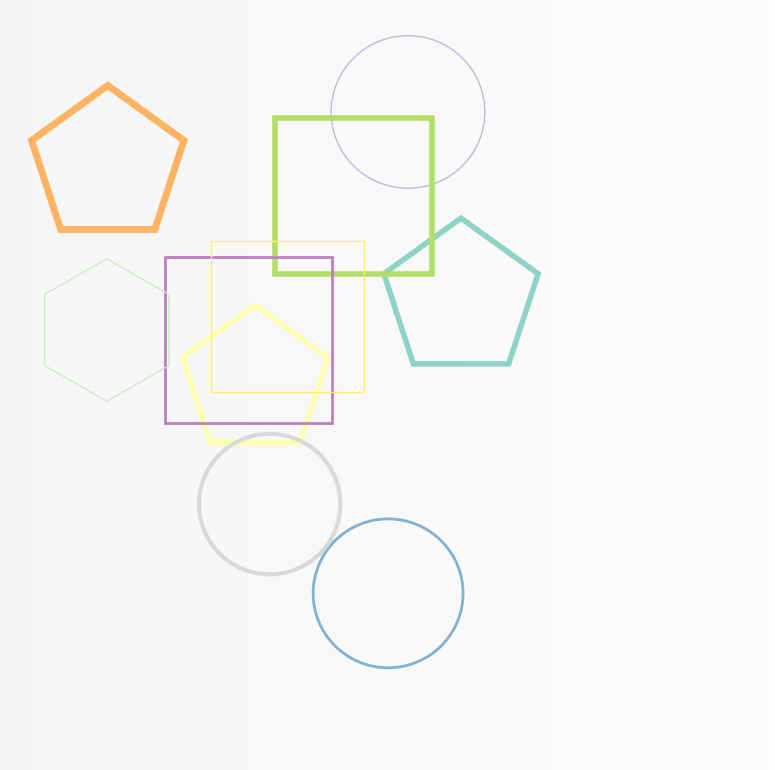[{"shape": "pentagon", "thickness": 2, "radius": 0.52, "center": [0.595, 0.612]}, {"shape": "pentagon", "thickness": 2, "radius": 0.49, "center": [0.329, 0.505]}, {"shape": "circle", "thickness": 0.5, "radius": 0.5, "center": [0.526, 0.855]}, {"shape": "circle", "thickness": 1, "radius": 0.48, "center": [0.501, 0.229]}, {"shape": "pentagon", "thickness": 2.5, "radius": 0.52, "center": [0.139, 0.786]}, {"shape": "square", "thickness": 2, "radius": 0.51, "center": [0.456, 0.745]}, {"shape": "circle", "thickness": 1.5, "radius": 0.46, "center": [0.348, 0.345]}, {"shape": "square", "thickness": 1, "radius": 0.54, "center": [0.321, 0.558]}, {"shape": "hexagon", "thickness": 0.5, "radius": 0.46, "center": [0.138, 0.571]}, {"shape": "square", "thickness": 0.5, "radius": 0.49, "center": [0.371, 0.589]}]